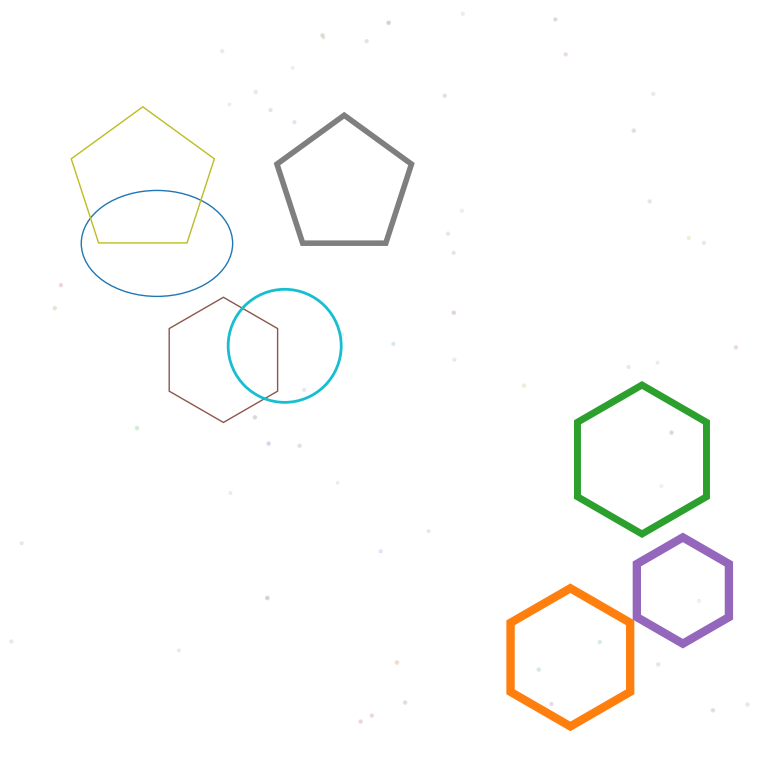[{"shape": "oval", "thickness": 0.5, "radius": 0.49, "center": [0.204, 0.684]}, {"shape": "hexagon", "thickness": 3, "radius": 0.45, "center": [0.741, 0.146]}, {"shape": "hexagon", "thickness": 2.5, "radius": 0.48, "center": [0.834, 0.403]}, {"shape": "hexagon", "thickness": 3, "radius": 0.35, "center": [0.887, 0.233]}, {"shape": "hexagon", "thickness": 0.5, "radius": 0.41, "center": [0.29, 0.533]}, {"shape": "pentagon", "thickness": 2, "radius": 0.46, "center": [0.447, 0.758]}, {"shape": "pentagon", "thickness": 0.5, "radius": 0.49, "center": [0.185, 0.764]}, {"shape": "circle", "thickness": 1, "radius": 0.37, "center": [0.37, 0.551]}]